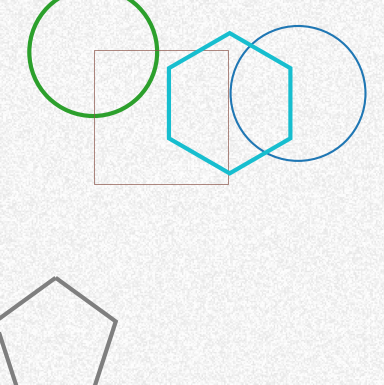[{"shape": "circle", "thickness": 1.5, "radius": 0.88, "center": [0.774, 0.757]}, {"shape": "circle", "thickness": 3, "radius": 0.83, "center": [0.242, 0.865]}, {"shape": "square", "thickness": 0.5, "radius": 0.87, "center": [0.419, 0.697]}, {"shape": "pentagon", "thickness": 3, "radius": 0.82, "center": [0.144, 0.114]}, {"shape": "hexagon", "thickness": 3, "radius": 0.91, "center": [0.597, 0.732]}]